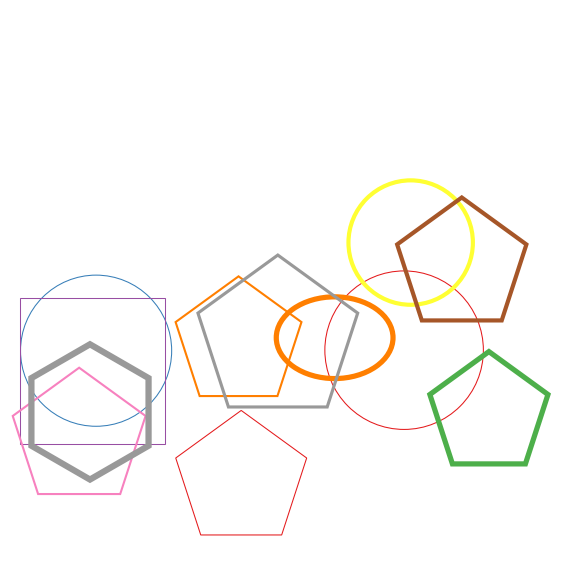[{"shape": "pentagon", "thickness": 0.5, "radius": 0.6, "center": [0.418, 0.169]}, {"shape": "circle", "thickness": 0.5, "radius": 0.69, "center": [0.7, 0.393]}, {"shape": "circle", "thickness": 0.5, "radius": 0.65, "center": [0.166, 0.392]}, {"shape": "pentagon", "thickness": 2.5, "radius": 0.54, "center": [0.847, 0.283]}, {"shape": "square", "thickness": 0.5, "radius": 0.63, "center": [0.16, 0.356]}, {"shape": "oval", "thickness": 2.5, "radius": 0.51, "center": [0.579, 0.414]}, {"shape": "pentagon", "thickness": 1, "radius": 0.57, "center": [0.413, 0.406]}, {"shape": "circle", "thickness": 2, "radius": 0.54, "center": [0.711, 0.579]}, {"shape": "pentagon", "thickness": 2, "radius": 0.59, "center": [0.8, 0.539]}, {"shape": "pentagon", "thickness": 1, "radius": 0.6, "center": [0.137, 0.241]}, {"shape": "hexagon", "thickness": 3, "radius": 0.59, "center": [0.156, 0.286]}, {"shape": "pentagon", "thickness": 1.5, "radius": 0.73, "center": [0.481, 0.412]}]